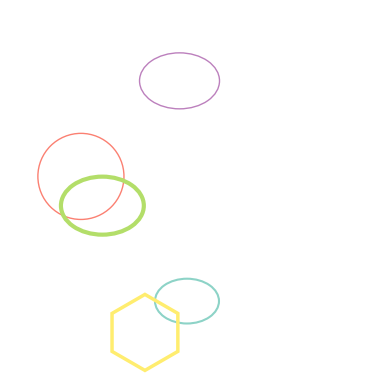[{"shape": "oval", "thickness": 1.5, "radius": 0.42, "center": [0.486, 0.218]}, {"shape": "circle", "thickness": 1, "radius": 0.56, "center": [0.21, 0.542]}, {"shape": "oval", "thickness": 3, "radius": 0.54, "center": [0.266, 0.466]}, {"shape": "oval", "thickness": 1, "radius": 0.52, "center": [0.466, 0.79]}, {"shape": "hexagon", "thickness": 2.5, "radius": 0.49, "center": [0.376, 0.137]}]